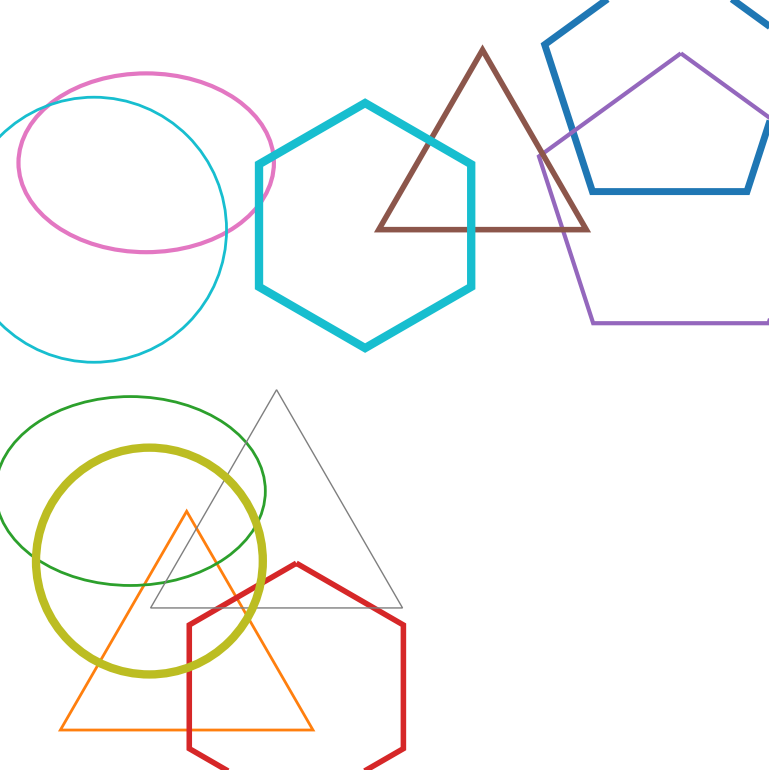[{"shape": "pentagon", "thickness": 2.5, "radius": 0.85, "center": [0.87, 0.889]}, {"shape": "triangle", "thickness": 1, "radius": 0.95, "center": [0.242, 0.147]}, {"shape": "oval", "thickness": 1, "radius": 0.88, "center": [0.169, 0.362]}, {"shape": "hexagon", "thickness": 2, "radius": 0.8, "center": [0.385, 0.108]}, {"shape": "pentagon", "thickness": 1.5, "radius": 0.97, "center": [0.884, 0.737]}, {"shape": "triangle", "thickness": 2, "radius": 0.78, "center": [0.627, 0.78]}, {"shape": "oval", "thickness": 1.5, "radius": 0.83, "center": [0.19, 0.789]}, {"shape": "triangle", "thickness": 0.5, "radius": 0.94, "center": [0.359, 0.305]}, {"shape": "circle", "thickness": 3, "radius": 0.74, "center": [0.194, 0.271]}, {"shape": "circle", "thickness": 1, "radius": 0.86, "center": [0.122, 0.702]}, {"shape": "hexagon", "thickness": 3, "radius": 0.8, "center": [0.474, 0.707]}]